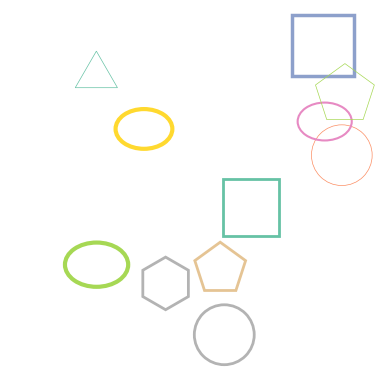[{"shape": "square", "thickness": 2, "radius": 0.37, "center": [0.652, 0.461]}, {"shape": "triangle", "thickness": 0.5, "radius": 0.32, "center": [0.25, 0.804]}, {"shape": "circle", "thickness": 0.5, "radius": 0.39, "center": [0.888, 0.597]}, {"shape": "square", "thickness": 2.5, "radius": 0.4, "center": [0.839, 0.882]}, {"shape": "oval", "thickness": 1.5, "radius": 0.35, "center": [0.843, 0.684]}, {"shape": "oval", "thickness": 3, "radius": 0.41, "center": [0.251, 0.313]}, {"shape": "pentagon", "thickness": 0.5, "radius": 0.4, "center": [0.896, 0.754]}, {"shape": "oval", "thickness": 3, "radius": 0.37, "center": [0.374, 0.665]}, {"shape": "pentagon", "thickness": 2, "radius": 0.35, "center": [0.572, 0.302]}, {"shape": "circle", "thickness": 2, "radius": 0.39, "center": [0.583, 0.131]}, {"shape": "hexagon", "thickness": 2, "radius": 0.34, "center": [0.43, 0.264]}]